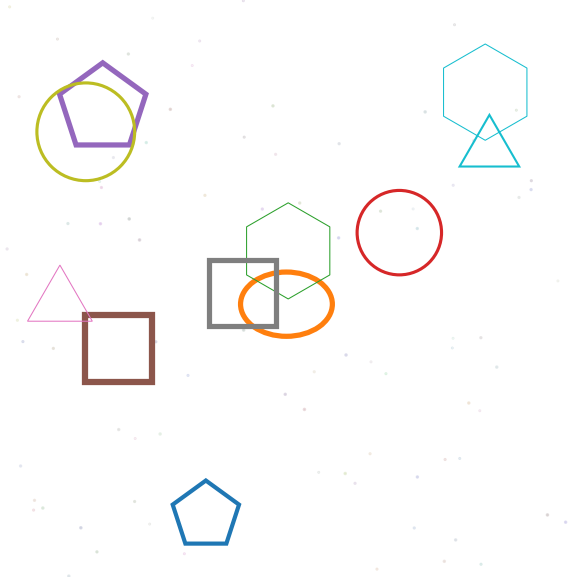[{"shape": "pentagon", "thickness": 2, "radius": 0.3, "center": [0.356, 0.107]}, {"shape": "oval", "thickness": 2.5, "radius": 0.4, "center": [0.496, 0.472]}, {"shape": "hexagon", "thickness": 0.5, "radius": 0.42, "center": [0.499, 0.565]}, {"shape": "circle", "thickness": 1.5, "radius": 0.37, "center": [0.691, 0.596]}, {"shape": "pentagon", "thickness": 2.5, "radius": 0.39, "center": [0.178, 0.812]}, {"shape": "square", "thickness": 3, "radius": 0.29, "center": [0.205, 0.396]}, {"shape": "triangle", "thickness": 0.5, "radius": 0.32, "center": [0.104, 0.475]}, {"shape": "square", "thickness": 2.5, "radius": 0.29, "center": [0.42, 0.492]}, {"shape": "circle", "thickness": 1.5, "radius": 0.42, "center": [0.149, 0.771]}, {"shape": "hexagon", "thickness": 0.5, "radius": 0.42, "center": [0.84, 0.84]}, {"shape": "triangle", "thickness": 1, "radius": 0.3, "center": [0.847, 0.741]}]